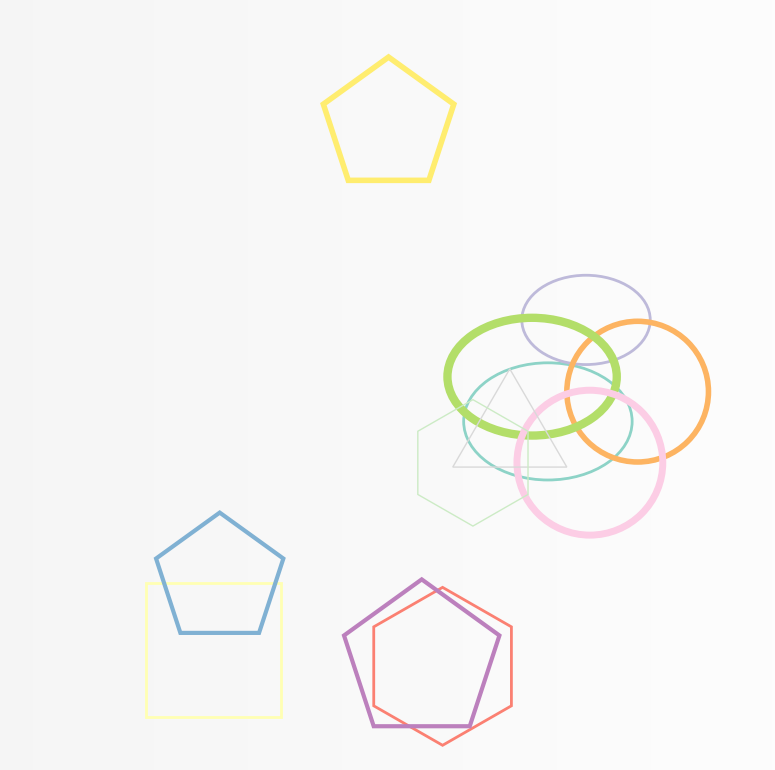[{"shape": "oval", "thickness": 1, "radius": 0.54, "center": [0.707, 0.453]}, {"shape": "square", "thickness": 1, "radius": 0.44, "center": [0.276, 0.156]}, {"shape": "oval", "thickness": 1, "radius": 0.41, "center": [0.756, 0.585]}, {"shape": "hexagon", "thickness": 1, "radius": 0.51, "center": [0.571, 0.135]}, {"shape": "pentagon", "thickness": 1.5, "radius": 0.43, "center": [0.284, 0.248]}, {"shape": "circle", "thickness": 2, "radius": 0.46, "center": [0.823, 0.491]}, {"shape": "oval", "thickness": 3, "radius": 0.55, "center": [0.687, 0.511]}, {"shape": "circle", "thickness": 2.5, "radius": 0.47, "center": [0.761, 0.399]}, {"shape": "triangle", "thickness": 0.5, "radius": 0.42, "center": [0.658, 0.436]}, {"shape": "pentagon", "thickness": 1.5, "radius": 0.53, "center": [0.544, 0.142]}, {"shape": "hexagon", "thickness": 0.5, "radius": 0.41, "center": [0.61, 0.399]}, {"shape": "pentagon", "thickness": 2, "radius": 0.44, "center": [0.501, 0.837]}]